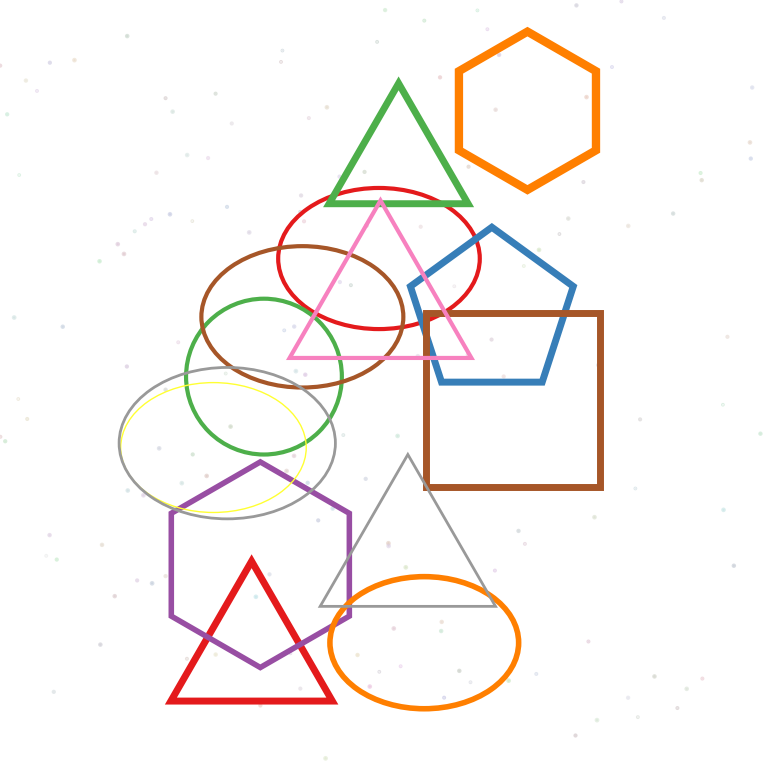[{"shape": "triangle", "thickness": 2.5, "radius": 0.61, "center": [0.327, 0.15]}, {"shape": "oval", "thickness": 1.5, "radius": 0.65, "center": [0.492, 0.664]}, {"shape": "pentagon", "thickness": 2.5, "radius": 0.56, "center": [0.639, 0.594]}, {"shape": "circle", "thickness": 1.5, "radius": 0.51, "center": [0.343, 0.511]}, {"shape": "triangle", "thickness": 2.5, "radius": 0.52, "center": [0.518, 0.788]}, {"shape": "hexagon", "thickness": 2, "radius": 0.67, "center": [0.338, 0.267]}, {"shape": "oval", "thickness": 2, "radius": 0.61, "center": [0.551, 0.165]}, {"shape": "hexagon", "thickness": 3, "radius": 0.51, "center": [0.685, 0.856]}, {"shape": "oval", "thickness": 0.5, "radius": 0.6, "center": [0.277, 0.419]}, {"shape": "oval", "thickness": 1.5, "radius": 0.66, "center": [0.393, 0.589]}, {"shape": "square", "thickness": 2.5, "radius": 0.56, "center": [0.666, 0.481]}, {"shape": "triangle", "thickness": 1.5, "radius": 0.68, "center": [0.494, 0.603]}, {"shape": "triangle", "thickness": 1, "radius": 0.66, "center": [0.53, 0.278]}, {"shape": "oval", "thickness": 1, "radius": 0.7, "center": [0.295, 0.424]}]